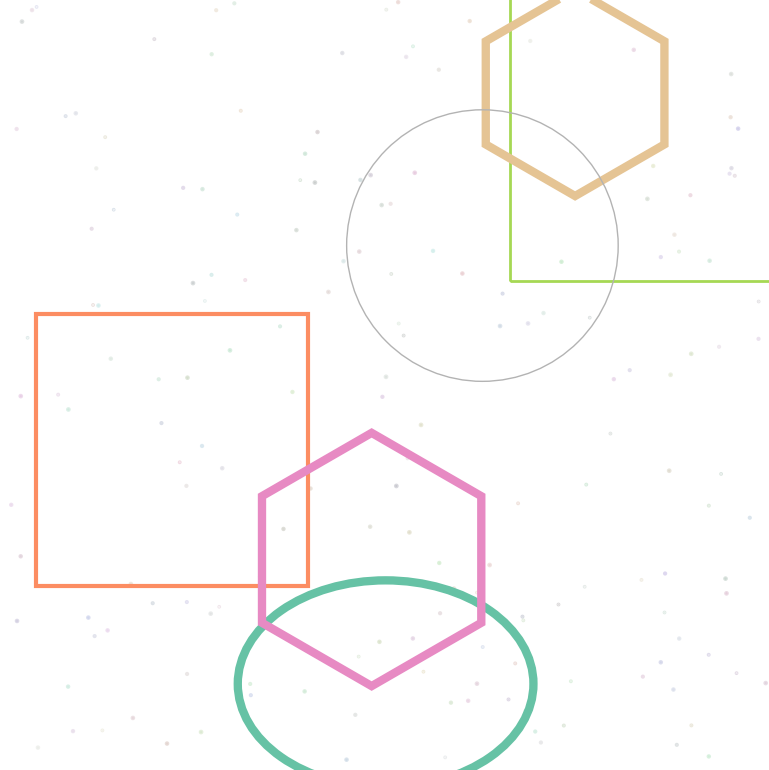[{"shape": "oval", "thickness": 3, "radius": 0.96, "center": [0.501, 0.112]}, {"shape": "square", "thickness": 1.5, "radius": 0.88, "center": [0.223, 0.416]}, {"shape": "hexagon", "thickness": 3, "radius": 0.82, "center": [0.483, 0.273]}, {"shape": "square", "thickness": 1, "radius": 0.99, "center": [0.86, 0.833]}, {"shape": "hexagon", "thickness": 3, "radius": 0.67, "center": [0.747, 0.879]}, {"shape": "circle", "thickness": 0.5, "radius": 0.88, "center": [0.627, 0.681]}]